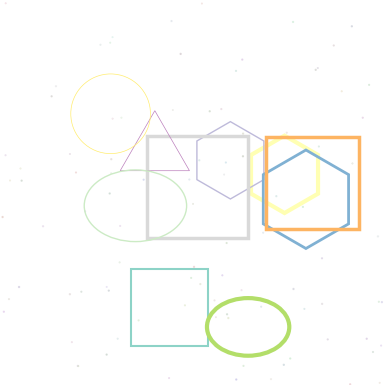[{"shape": "square", "thickness": 1.5, "radius": 0.5, "center": [0.44, 0.201]}, {"shape": "hexagon", "thickness": 3, "radius": 0.5, "center": [0.739, 0.547]}, {"shape": "hexagon", "thickness": 1, "radius": 0.5, "center": [0.598, 0.584]}, {"shape": "hexagon", "thickness": 2, "radius": 0.64, "center": [0.795, 0.482]}, {"shape": "square", "thickness": 2.5, "radius": 0.6, "center": [0.812, 0.524]}, {"shape": "oval", "thickness": 3, "radius": 0.53, "center": [0.644, 0.151]}, {"shape": "square", "thickness": 2.5, "radius": 0.66, "center": [0.513, 0.514]}, {"shape": "triangle", "thickness": 0.5, "radius": 0.52, "center": [0.402, 0.609]}, {"shape": "oval", "thickness": 1, "radius": 0.66, "center": [0.352, 0.466]}, {"shape": "circle", "thickness": 0.5, "radius": 0.52, "center": [0.287, 0.704]}]